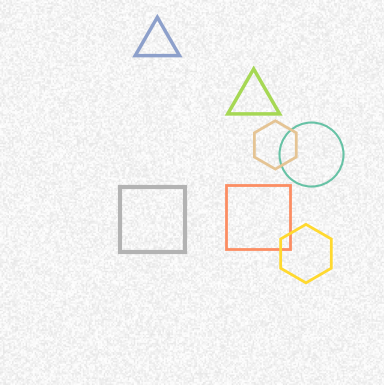[{"shape": "circle", "thickness": 1.5, "radius": 0.42, "center": [0.809, 0.599]}, {"shape": "square", "thickness": 2, "radius": 0.42, "center": [0.671, 0.437]}, {"shape": "triangle", "thickness": 2.5, "radius": 0.33, "center": [0.409, 0.889]}, {"shape": "triangle", "thickness": 2.5, "radius": 0.39, "center": [0.659, 0.743]}, {"shape": "hexagon", "thickness": 2, "radius": 0.38, "center": [0.795, 0.341]}, {"shape": "hexagon", "thickness": 2, "radius": 0.31, "center": [0.715, 0.624]}, {"shape": "square", "thickness": 3, "radius": 0.42, "center": [0.397, 0.429]}]